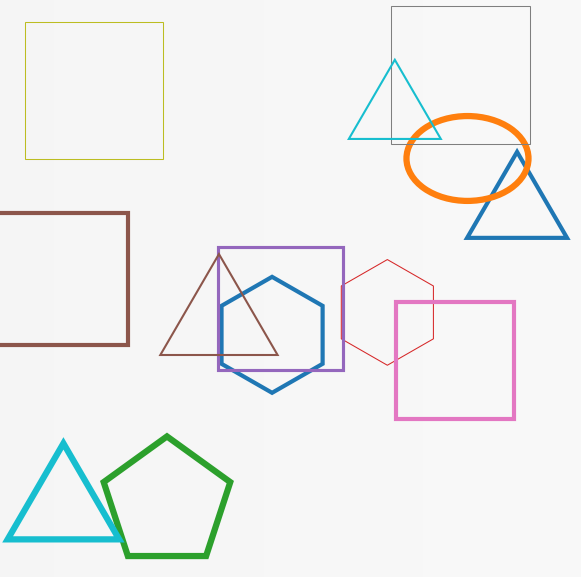[{"shape": "hexagon", "thickness": 2, "radius": 0.5, "center": [0.468, 0.419]}, {"shape": "triangle", "thickness": 2, "radius": 0.5, "center": [0.89, 0.637]}, {"shape": "oval", "thickness": 3, "radius": 0.52, "center": [0.804, 0.725]}, {"shape": "pentagon", "thickness": 3, "radius": 0.57, "center": [0.287, 0.129]}, {"shape": "hexagon", "thickness": 0.5, "radius": 0.46, "center": [0.666, 0.458]}, {"shape": "square", "thickness": 1.5, "radius": 0.53, "center": [0.483, 0.465]}, {"shape": "triangle", "thickness": 1, "radius": 0.58, "center": [0.377, 0.443]}, {"shape": "square", "thickness": 2, "radius": 0.57, "center": [0.105, 0.517]}, {"shape": "square", "thickness": 2, "radius": 0.51, "center": [0.783, 0.375]}, {"shape": "square", "thickness": 0.5, "radius": 0.6, "center": [0.792, 0.869]}, {"shape": "square", "thickness": 0.5, "radius": 0.59, "center": [0.162, 0.843]}, {"shape": "triangle", "thickness": 1, "radius": 0.46, "center": [0.679, 0.804]}, {"shape": "triangle", "thickness": 3, "radius": 0.55, "center": [0.109, 0.121]}]